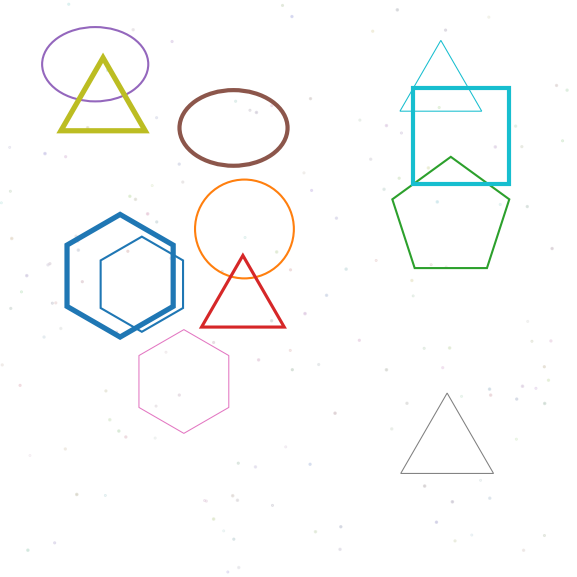[{"shape": "hexagon", "thickness": 2.5, "radius": 0.53, "center": [0.208, 0.522]}, {"shape": "hexagon", "thickness": 1, "radius": 0.41, "center": [0.246, 0.507]}, {"shape": "circle", "thickness": 1, "radius": 0.43, "center": [0.423, 0.603]}, {"shape": "pentagon", "thickness": 1, "radius": 0.53, "center": [0.781, 0.621]}, {"shape": "triangle", "thickness": 1.5, "radius": 0.41, "center": [0.421, 0.474]}, {"shape": "oval", "thickness": 1, "radius": 0.46, "center": [0.165, 0.888]}, {"shape": "oval", "thickness": 2, "radius": 0.47, "center": [0.404, 0.778]}, {"shape": "hexagon", "thickness": 0.5, "radius": 0.45, "center": [0.318, 0.339]}, {"shape": "triangle", "thickness": 0.5, "radius": 0.46, "center": [0.774, 0.226]}, {"shape": "triangle", "thickness": 2.5, "radius": 0.42, "center": [0.178, 0.815]}, {"shape": "triangle", "thickness": 0.5, "radius": 0.41, "center": [0.763, 0.847]}, {"shape": "square", "thickness": 2, "radius": 0.42, "center": [0.799, 0.764]}]